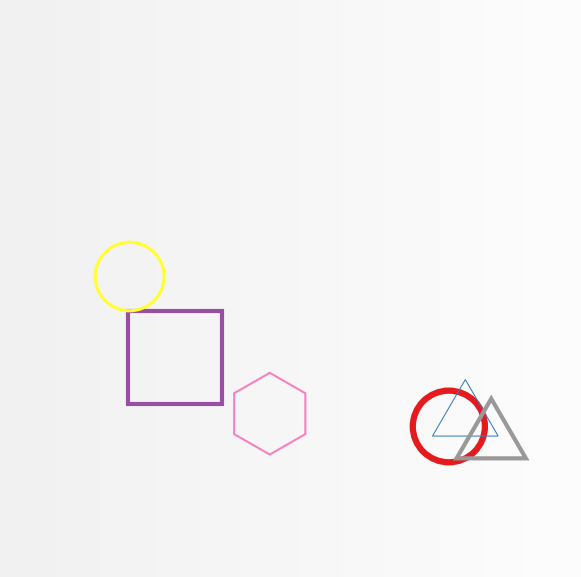[{"shape": "circle", "thickness": 3, "radius": 0.31, "center": [0.772, 0.261]}, {"shape": "triangle", "thickness": 0.5, "radius": 0.33, "center": [0.801, 0.277]}, {"shape": "square", "thickness": 2, "radius": 0.4, "center": [0.301, 0.381]}, {"shape": "circle", "thickness": 1.5, "radius": 0.3, "center": [0.223, 0.52]}, {"shape": "hexagon", "thickness": 1, "radius": 0.35, "center": [0.464, 0.283]}, {"shape": "triangle", "thickness": 2, "radius": 0.34, "center": [0.845, 0.24]}]